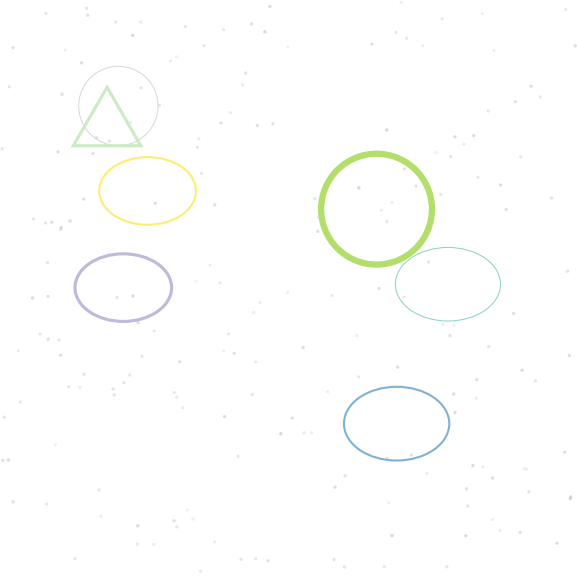[{"shape": "oval", "thickness": 0.5, "radius": 0.46, "center": [0.776, 0.507]}, {"shape": "oval", "thickness": 1.5, "radius": 0.42, "center": [0.213, 0.501]}, {"shape": "oval", "thickness": 1, "radius": 0.46, "center": [0.687, 0.266]}, {"shape": "circle", "thickness": 3, "radius": 0.48, "center": [0.652, 0.637]}, {"shape": "circle", "thickness": 0.5, "radius": 0.34, "center": [0.205, 0.816]}, {"shape": "triangle", "thickness": 1.5, "radius": 0.34, "center": [0.185, 0.78]}, {"shape": "oval", "thickness": 1, "radius": 0.42, "center": [0.256, 0.669]}]